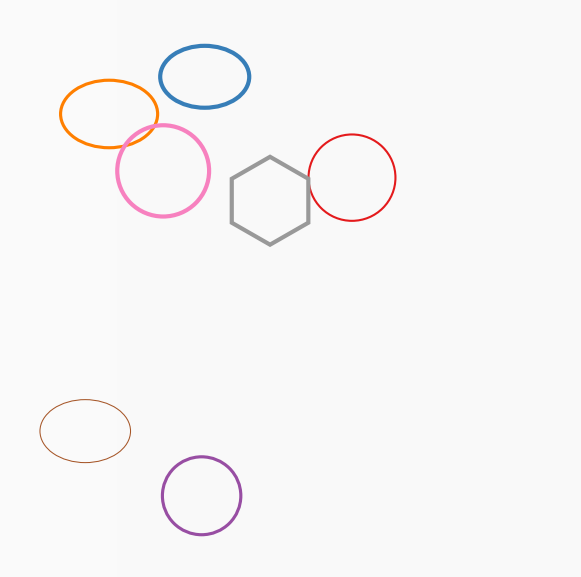[{"shape": "circle", "thickness": 1, "radius": 0.37, "center": [0.606, 0.692]}, {"shape": "oval", "thickness": 2, "radius": 0.38, "center": [0.352, 0.866]}, {"shape": "circle", "thickness": 1.5, "radius": 0.34, "center": [0.347, 0.141]}, {"shape": "oval", "thickness": 1.5, "radius": 0.42, "center": [0.188, 0.802]}, {"shape": "oval", "thickness": 0.5, "radius": 0.39, "center": [0.147, 0.253]}, {"shape": "circle", "thickness": 2, "radius": 0.4, "center": [0.281, 0.703]}, {"shape": "hexagon", "thickness": 2, "radius": 0.38, "center": [0.465, 0.652]}]